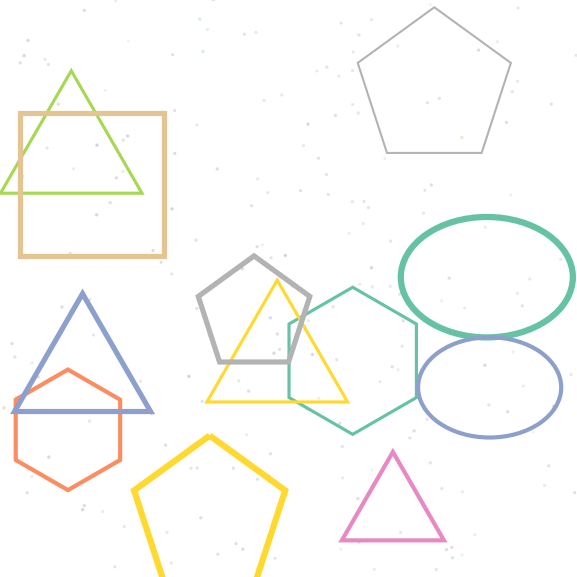[{"shape": "oval", "thickness": 3, "radius": 0.74, "center": [0.843, 0.519]}, {"shape": "hexagon", "thickness": 1.5, "radius": 0.64, "center": [0.611, 0.374]}, {"shape": "hexagon", "thickness": 2, "radius": 0.52, "center": [0.118, 0.255]}, {"shape": "oval", "thickness": 2, "radius": 0.62, "center": [0.848, 0.328]}, {"shape": "triangle", "thickness": 2.5, "radius": 0.68, "center": [0.143, 0.355]}, {"shape": "triangle", "thickness": 2, "radius": 0.51, "center": [0.68, 0.114]}, {"shape": "triangle", "thickness": 1.5, "radius": 0.71, "center": [0.123, 0.735]}, {"shape": "pentagon", "thickness": 3, "radius": 0.69, "center": [0.363, 0.107]}, {"shape": "triangle", "thickness": 1.5, "radius": 0.7, "center": [0.48, 0.373]}, {"shape": "square", "thickness": 2.5, "radius": 0.62, "center": [0.159, 0.68]}, {"shape": "pentagon", "thickness": 2.5, "radius": 0.51, "center": [0.44, 0.454]}, {"shape": "pentagon", "thickness": 1, "radius": 0.7, "center": [0.752, 0.847]}]